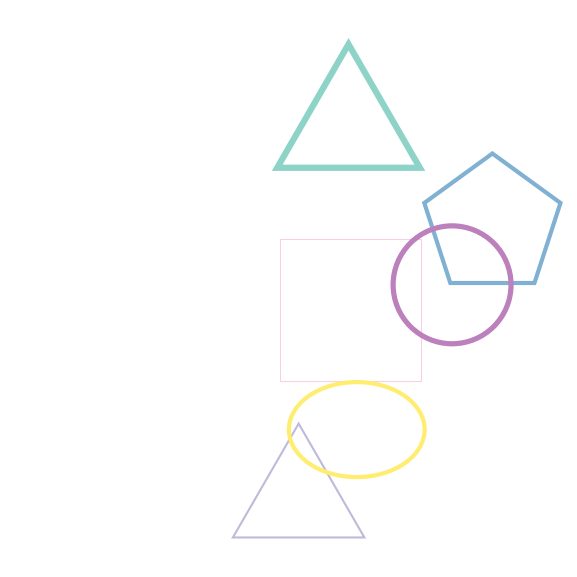[{"shape": "triangle", "thickness": 3, "radius": 0.71, "center": [0.603, 0.78]}, {"shape": "triangle", "thickness": 1, "radius": 0.66, "center": [0.517, 0.134]}, {"shape": "pentagon", "thickness": 2, "radius": 0.62, "center": [0.853, 0.609]}, {"shape": "square", "thickness": 0.5, "radius": 0.61, "center": [0.607, 0.462]}, {"shape": "circle", "thickness": 2.5, "radius": 0.51, "center": [0.783, 0.506]}, {"shape": "oval", "thickness": 2, "radius": 0.59, "center": [0.618, 0.255]}]